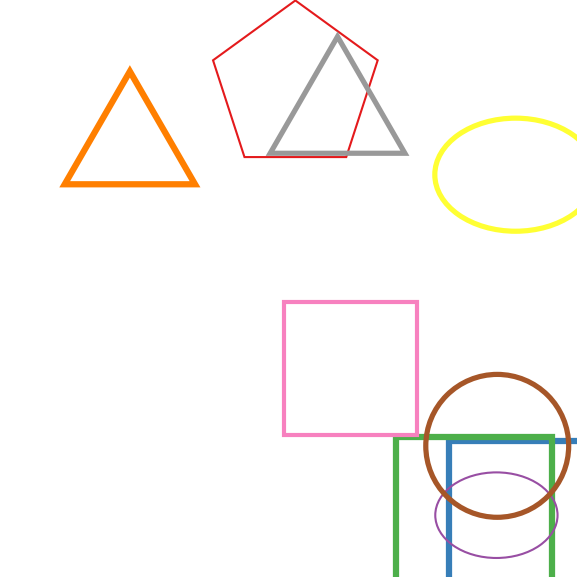[{"shape": "pentagon", "thickness": 1, "radius": 0.75, "center": [0.511, 0.848]}, {"shape": "square", "thickness": 3, "radius": 0.6, "center": [0.898, 0.115]}, {"shape": "square", "thickness": 3, "radius": 0.67, "center": [0.82, 0.108]}, {"shape": "oval", "thickness": 1, "radius": 0.53, "center": [0.86, 0.107]}, {"shape": "triangle", "thickness": 3, "radius": 0.65, "center": [0.225, 0.745]}, {"shape": "oval", "thickness": 2.5, "radius": 0.7, "center": [0.893, 0.697]}, {"shape": "circle", "thickness": 2.5, "radius": 0.62, "center": [0.861, 0.227]}, {"shape": "square", "thickness": 2, "radius": 0.58, "center": [0.607, 0.361]}, {"shape": "triangle", "thickness": 2.5, "radius": 0.67, "center": [0.584, 0.801]}]